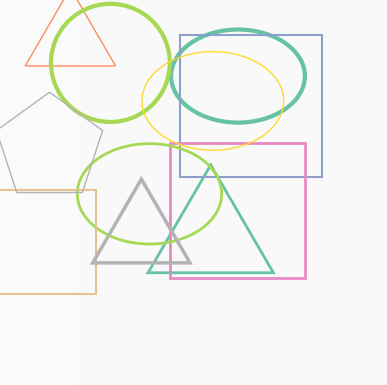[{"shape": "triangle", "thickness": 2, "radius": 0.93, "center": [0.544, 0.385]}, {"shape": "oval", "thickness": 3, "radius": 0.86, "center": [0.614, 0.802]}, {"shape": "triangle", "thickness": 1, "radius": 0.67, "center": [0.182, 0.896]}, {"shape": "square", "thickness": 1.5, "radius": 0.92, "center": [0.647, 0.724]}, {"shape": "square", "thickness": 2, "radius": 0.87, "center": [0.613, 0.453]}, {"shape": "oval", "thickness": 2, "radius": 0.93, "center": [0.386, 0.497]}, {"shape": "circle", "thickness": 3, "radius": 0.77, "center": [0.285, 0.837]}, {"shape": "oval", "thickness": 1, "radius": 0.91, "center": [0.549, 0.738]}, {"shape": "square", "thickness": 1.5, "radius": 0.68, "center": [0.112, 0.372]}, {"shape": "pentagon", "thickness": 1, "radius": 0.72, "center": [0.128, 0.616]}, {"shape": "triangle", "thickness": 2.5, "radius": 0.72, "center": [0.365, 0.39]}]